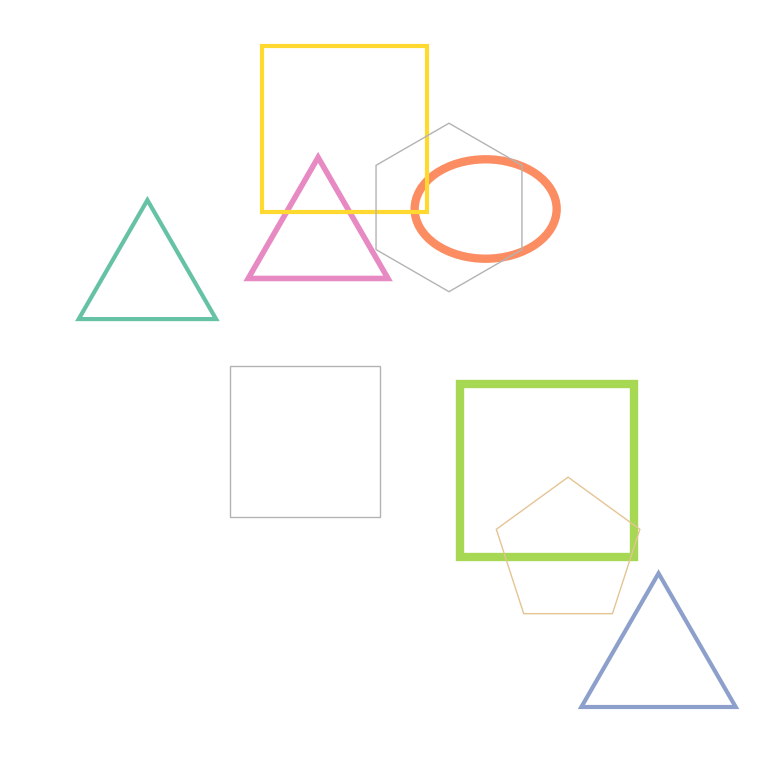[{"shape": "triangle", "thickness": 1.5, "radius": 0.52, "center": [0.191, 0.637]}, {"shape": "oval", "thickness": 3, "radius": 0.46, "center": [0.631, 0.729]}, {"shape": "triangle", "thickness": 1.5, "radius": 0.58, "center": [0.855, 0.14]}, {"shape": "triangle", "thickness": 2, "radius": 0.52, "center": [0.413, 0.691]}, {"shape": "square", "thickness": 3, "radius": 0.56, "center": [0.71, 0.389]}, {"shape": "square", "thickness": 1.5, "radius": 0.54, "center": [0.447, 0.833]}, {"shape": "pentagon", "thickness": 0.5, "radius": 0.49, "center": [0.738, 0.282]}, {"shape": "square", "thickness": 0.5, "radius": 0.49, "center": [0.396, 0.426]}, {"shape": "hexagon", "thickness": 0.5, "radius": 0.55, "center": [0.583, 0.731]}]